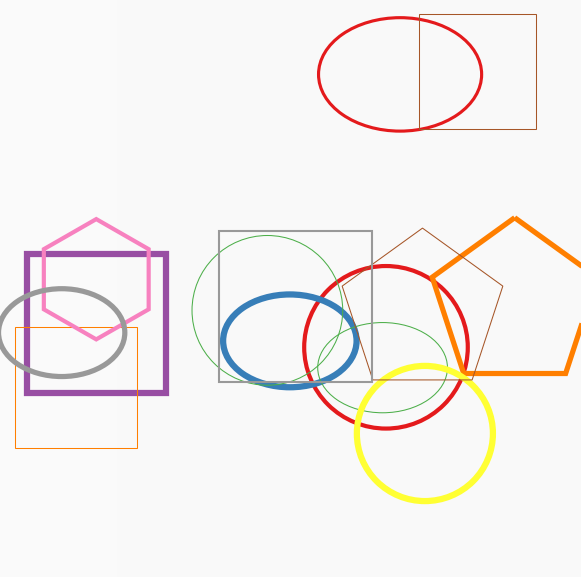[{"shape": "circle", "thickness": 2, "radius": 0.7, "center": [0.664, 0.398]}, {"shape": "oval", "thickness": 1.5, "radius": 0.7, "center": [0.688, 0.87]}, {"shape": "oval", "thickness": 3, "radius": 0.57, "center": [0.499, 0.409]}, {"shape": "oval", "thickness": 0.5, "radius": 0.56, "center": [0.658, 0.362]}, {"shape": "circle", "thickness": 0.5, "radius": 0.65, "center": [0.46, 0.462]}, {"shape": "square", "thickness": 3, "radius": 0.6, "center": [0.166, 0.439]}, {"shape": "square", "thickness": 0.5, "radius": 0.52, "center": [0.131, 0.328]}, {"shape": "pentagon", "thickness": 2.5, "radius": 0.75, "center": [0.885, 0.473]}, {"shape": "circle", "thickness": 3, "radius": 0.59, "center": [0.731, 0.248]}, {"shape": "pentagon", "thickness": 0.5, "radius": 0.73, "center": [0.727, 0.459]}, {"shape": "square", "thickness": 0.5, "radius": 0.5, "center": [0.821, 0.876]}, {"shape": "hexagon", "thickness": 2, "radius": 0.52, "center": [0.166, 0.516]}, {"shape": "square", "thickness": 1, "radius": 0.66, "center": [0.509, 0.468]}, {"shape": "oval", "thickness": 2.5, "radius": 0.54, "center": [0.106, 0.423]}]